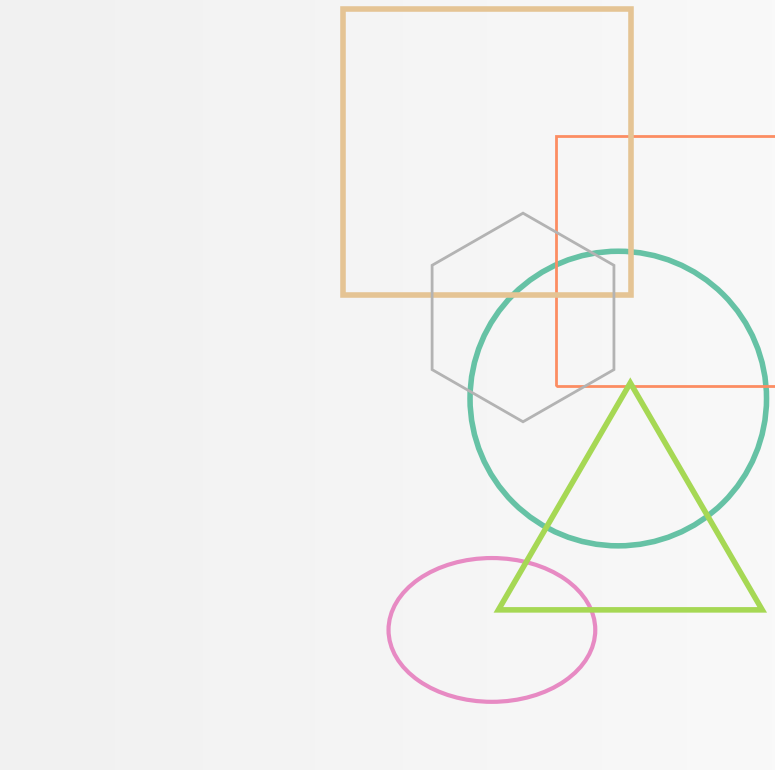[{"shape": "circle", "thickness": 2, "radius": 0.96, "center": [0.798, 0.482]}, {"shape": "square", "thickness": 1, "radius": 0.81, "center": [0.88, 0.661]}, {"shape": "oval", "thickness": 1.5, "radius": 0.67, "center": [0.635, 0.182]}, {"shape": "triangle", "thickness": 2, "radius": 0.98, "center": [0.813, 0.306]}, {"shape": "square", "thickness": 2, "radius": 0.93, "center": [0.628, 0.803]}, {"shape": "hexagon", "thickness": 1, "radius": 0.68, "center": [0.675, 0.588]}]